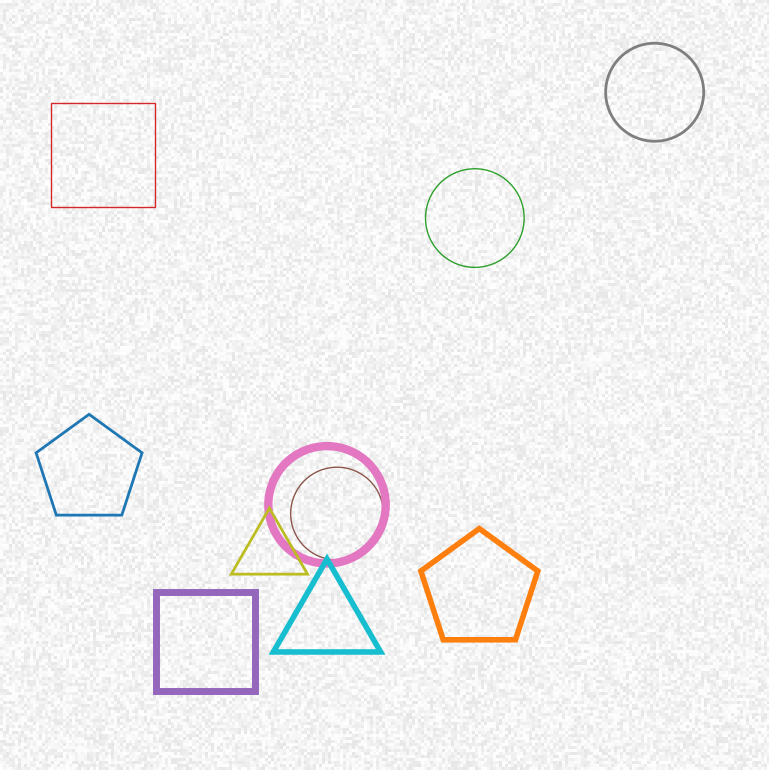[{"shape": "pentagon", "thickness": 1, "radius": 0.36, "center": [0.116, 0.39]}, {"shape": "pentagon", "thickness": 2, "radius": 0.4, "center": [0.623, 0.234]}, {"shape": "circle", "thickness": 0.5, "radius": 0.32, "center": [0.617, 0.717]}, {"shape": "square", "thickness": 0.5, "radius": 0.34, "center": [0.134, 0.799]}, {"shape": "square", "thickness": 2.5, "radius": 0.32, "center": [0.267, 0.167]}, {"shape": "circle", "thickness": 0.5, "radius": 0.3, "center": [0.438, 0.333]}, {"shape": "circle", "thickness": 3, "radius": 0.38, "center": [0.425, 0.344]}, {"shape": "circle", "thickness": 1, "radius": 0.32, "center": [0.85, 0.88]}, {"shape": "triangle", "thickness": 1, "radius": 0.29, "center": [0.35, 0.283]}, {"shape": "triangle", "thickness": 2, "radius": 0.4, "center": [0.425, 0.194]}]